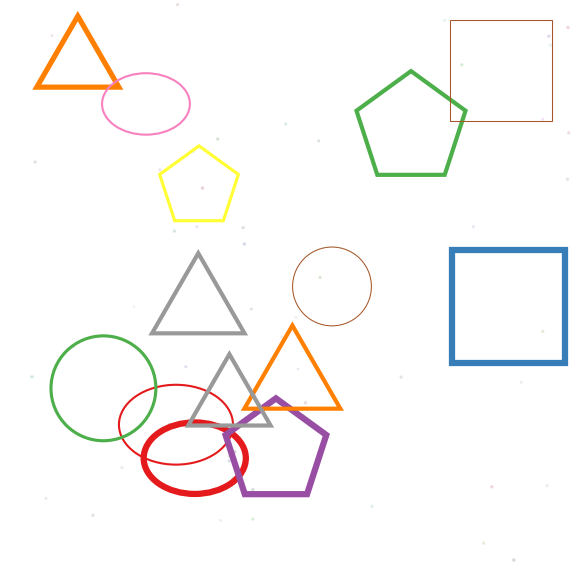[{"shape": "oval", "thickness": 3, "radius": 0.44, "center": [0.337, 0.206]}, {"shape": "oval", "thickness": 1, "radius": 0.49, "center": [0.305, 0.264]}, {"shape": "square", "thickness": 3, "radius": 0.49, "center": [0.881, 0.468]}, {"shape": "circle", "thickness": 1.5, "radius": 0.45, "center": [0.179, 0.327]}, {"shape": "pentagon", "thickness": 2, "radius": 0.5, "center": [0.712, 0.777]}, {"shape": "pentagon", "thickness": 3, "radius": 0.46, "center": [0.478, 0.218]}, {"shape": "triangle", "thickness": 2, "radius": 0.48, "center": [0.506, 0.339]}, {"shape": "triangle", "thickness": 2.5, "radius": 0.41, "center": [0.135, 0.889]}, {"shape": "pentagon", "thickness": 1.5, "radius": 0.36, "center": [0.345, 0.675]}, {"shape": "circle", "thickness": 0.5, "radius": 0.34, "center": [0.575, 0.503]}, {"shape": "square", "thickness": 0.5, "radius": 0.44, "center": [0.868, 0.878]}, {"shape": "oval", "thickness": 1, "radius": 0.38, "center": [0.253, 0.819]}, {"shape": "triangle", "thickness": 2, "radius": 0.41, "center": [0.397, 0.303]}, {"shape": "triangle", "thickness": 2, "radius": 0.46, "center": [0.343, 0.468]}]